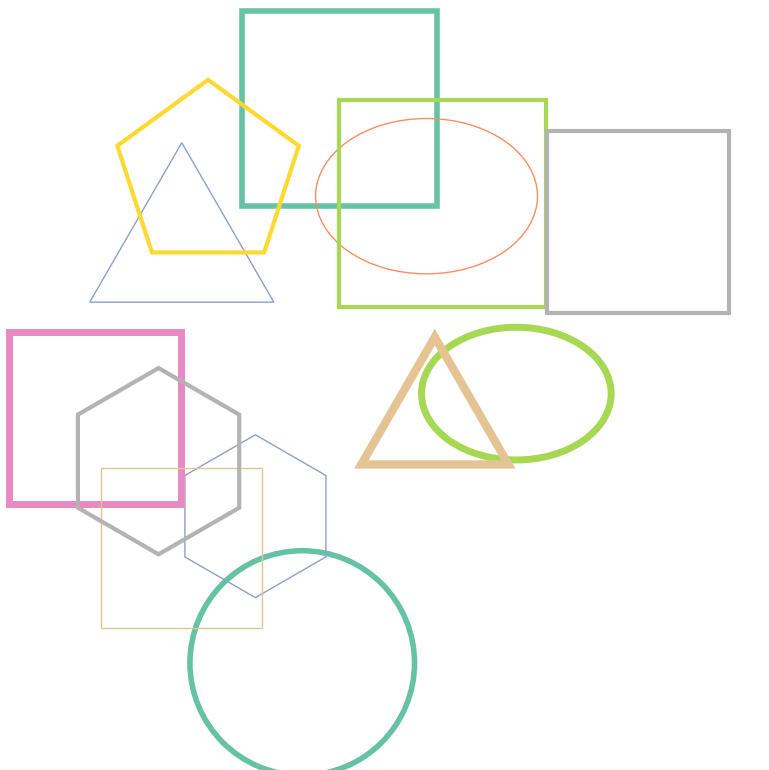[{"shape": "square", "thickness": 2, "radius": 0.63, "center": [0.441, 0.859]}, {"shape": "circle", "thickness": 2, "radius": 0.73, "center": [0.393, 0.139]}, {"shape": "oval", "thickness": 0.5, "radius": 0.72, "center": [0.554, 0.745]}, {"shape": "hexagon", "thickness": 0.5, "radius": 0.53, "center": [0.332, 0.33]}, {"shape": "triangle", "thickness": 0.5, "radius": 0.69, "center": [0.236, 0.677]}, {"shape": "square", "thickness": 2.5, "radius": 0.56, "center": [0.124, 0.457]}, {"shape": "oval", "thickness": 2.5, "radius": 0.62, "center": [0.671, 0.489]}, {"shape": "square", "thickness": 1.5, "radius": 0.67, "center": [0.575, 0.736]}, {"shape": "pentagon", "thickness": 1.5, "radius": 0.62, "center": [0.27, 0.772]}, {"shape": "square", "thickness": 0.5, "radius": 0.52, "center": [0.236, 0.288]}, {"shape": "triangle", "thickness": 3, "radius": 0.55, "center": [0.565, 0.452]}, {"shape": "square", "thickness": 1.5, "radius": 0.59, "center": [0.829, 0.712]}, {"shape": "hexagon", "thickness": 1.5, "radius": 0.6, "center": [0.206, 0.401]}]